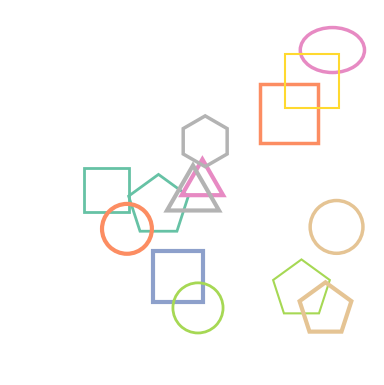[{"shape": "square", "thickness": 2, "radius": 0.29, "center": [0.277, 0.507]}, {"shape": "pentagon", "thickness": 2, "radius": 0.41, "center": [0.412, 0.465]}, {"shape": "circle", "thickness": 3, "radius": 0.32, "center": [0.33, 0.406]}, {"shape": "square", "thickness": 2.5, "radius": 0.38, "center": [0.75, 0.705]}, {"shape": "square", "thickness": 3, "radius": 0.33, "center": [0.463, 0.281]}, {"shape": "oval", "thickness": 2.5, "radius": 0.42, "center": [0.863, 0.87]}, {"shape": "triangle", "thickness": 3, "radius": 0.31, "center": [0.526, 0.524]}, {"shape": "circle", "thickness": 2, "radius": 0.33, "center": [0.514, 0.2]}, {"shape": "pentagon", "thickness": 1.5, "radius": 0.39, "center": [0.783, 0.249]}, {"shape": "square", "thickness": 1.5, "radius": 0.35, "center": [0.81, 0.79]}, {"shape": "circle", "thickness": 2.5, "radius": 0.34, "center": [0.874, 0.411]}, {"shape": "pentagon", "thickness": 3, "radius": 0.35, "center": [0.845, 0.196]}, {"shape": "hexagon", "thickness": 2.5, "radius": 0.33, "center": [0.533, 0.633]}, {"shape": "triangle", "thickness": 3, "radius": 0.39, "center": [0.501, 0.492]}]